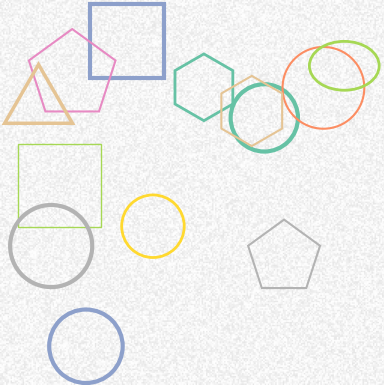[{"shape": "hexagon", "thickness": 2, "radius": 0.43, "center": [0.53, 0.773]}, {"shape": "circle", "thickness": 3, "radius": 0.44, "center": [0.686, 0.694]}, {"shape": "circle", "thickness": 1.5, "radius": 0.53, "center": [0.84, 0.772]}, {"shape": "circle", "thickness": 3, "radius": 0.48, "center": [0.223, 0.101]}, {"shape": "square", "thickness": 3, "radius": 0.48, "center": [0.329, 0.892]}, {"shape": "pentagon", "thickness": 1.5, "radius": 0.59, "center": [0.188, 0.806]}, {"shape": "oval", "thickness": 2, "radius": 0.45, "center": [0.894, 0.829]}, {"shape": "square", "thickness": 1, "radius": 0.53, "center": [0.155, 0.519]}, {"shape": "circle", "thickness": 2, "radius": 0.41, "center": [0.397, 0.412]}, {"shape": "hexagon", "thickness": 1.5, "radius": 0.46, "center": [0.654, 0.712]}, {"shape": "triangle", "thickness": 2.5, "radius": 0.51, "center": [0.1, 0.731]}, {"shape": "circle", "thickness": 3, "radius": 0.53, "center": [0.133, 0.361]}, {"shape": "pentagon", "thickness": 1.5, "radius": 0.49, "center": [0.738, 0.331]}]